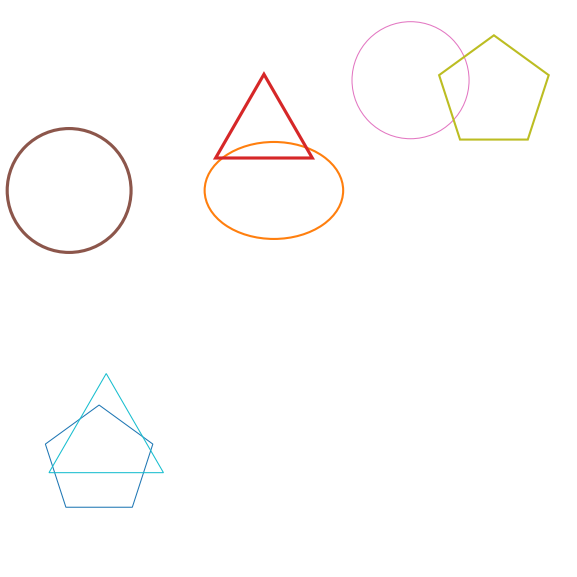[{"shape": "pentagon", "thickness": 0.5, "radius": 0.49, "center": [0.172, 0.2]}, {"shape": "oval", "thickness": 1, "radius": 0.6, "center": [0.474, 0.669]}, {"shape": "triangle", "thickness": 1.5, "radius": 0.48, "center": [0.457, 0.774]}, {"shape": "circle", "thickness": 1.5, "radius": 0.54, "center": [0.12, 0.669]}, {"shape": "circle", "thickness": 0.5, "radius": 0.51, "center": [0.711, 0.86]}, {"shape": "pentagon", "thickness": 1, "radius": 0.5, "center": [0.855, 0.838]}, {"shape": "triangle", "thickness": 0.5, "radius": 0.57, "center": [0.184, 0.238]}]